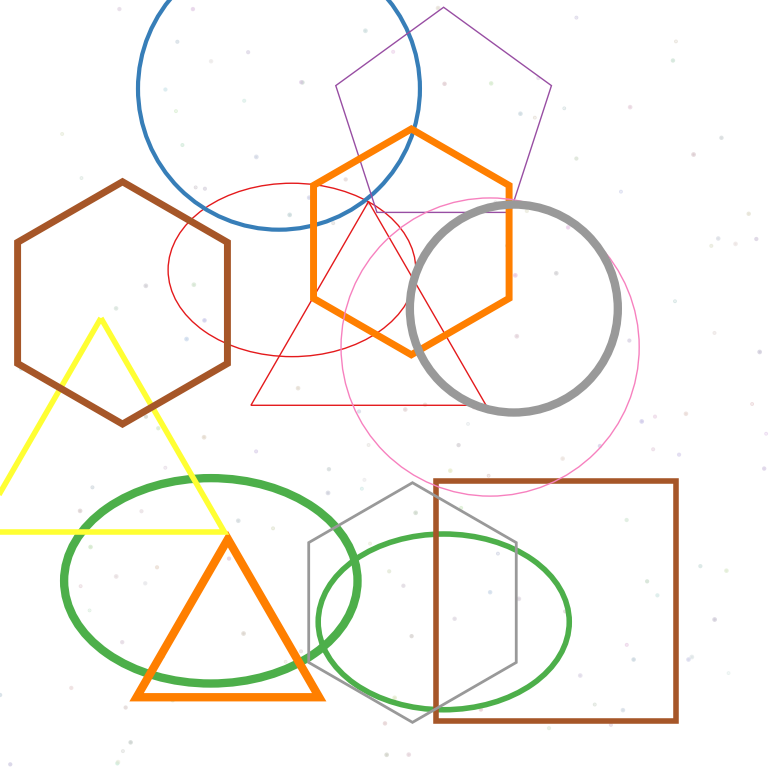[{"shape": "triangle", "thickness": 0.5, "radius": 0.88, "center": [0.479, 0.562]}, {"shape": "oval", "thickness": 0.5, "radius": 0.8, "center": [0.379, 0.649]}, {"shape": "circle", "thickness": 1.5, "radius": 0.92, "center": [0.362, 0.885]}, {"shape": "oval", "thickness": 2, "radius": 0.82, "center": [0.576, 0.192]}, {"shape": "oval", "thickness": 3, "radius": 0.95, "center": [0.274, 0.246]}, {"shape": "pentagon", "thickness": 0.5, "radius": 0.74, "center": [0.576, 0.843]}, {"shape": "hexagon", "thickness": 2.5, "radius": 0.73, "center": [0.534, 0.686]}, {"shape": "triangle", "thickness": 3, "radius": 0.68, "center": [0.296, 0.163]}, {"shape": "triangle", "thickness": 2, "radius": 0.93, "center": [0.131, 0.402]}, {"shape": "square", "thickness": 2, "radius": 0.78, "center": [0.723, 0.22]}, {"shape": "hexagon", "thickness": 2.5, "radius": 0.79, "center": [0.159, 0.607]}, {"shape": "circle", "thickness": 0.5, "radius": 0.97, "center": [0.637, 0.549]}, {"shape": "hexagon", "thickness": 1, "radius": 0.78, "center": [0.536, 0.217]}, {"shape": "circle", "thickness": 3, "radius": 0.68, "center": [0.667, 0.599]}]